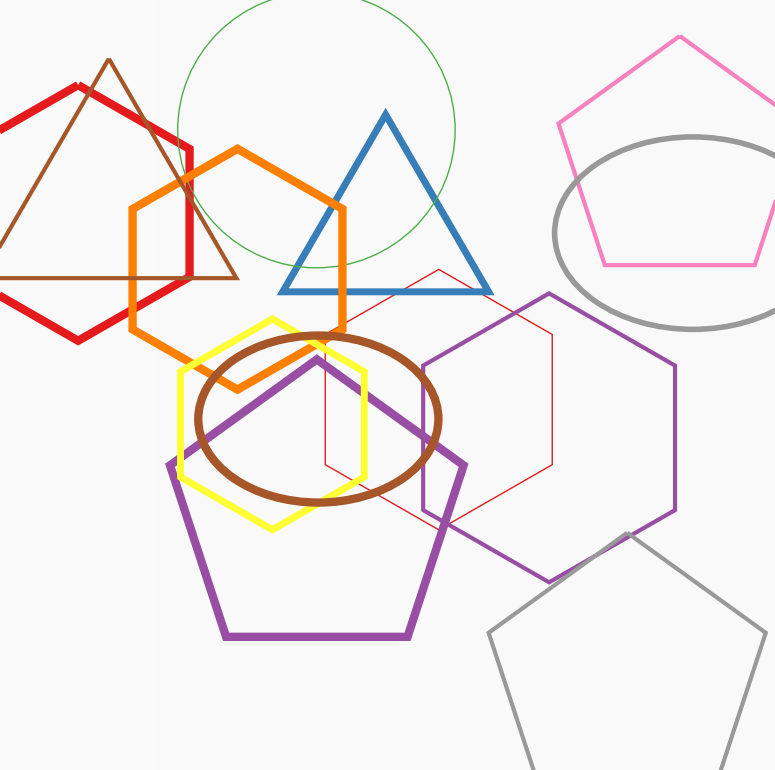[{"shape": "hexagon", "thickness": 0.5, "radius": 0.85, "center": [0.566, 0.481]}, {"shape": "hexagon", "thickness": 3, "radius": 0.83, "center": [0.101, 0.723]}, {"shape": "triangle", "thickness": 2.5, "radius": 0.77, "center": [0.498, 0.698]}, {"shape": "circle", "thickness": 0.5, "radius": 0.89, "center": [0.408, 0.831]}, {"shape": "hexagon", "thickness": 1.5, "radius": 0.94, "center": [0.709, 0.431]}, {"shape": "pentagon", "thickness": 3, "radius": 1.0, "center": [0.409, 0.334]}, {"shape": "hexagon", "thickness": 3, "radius": 0.78, "center": [0.306, 0.65]}, {"shape": "hexagon", "thickness": 2.5, "radius": 0.68, "center": [0.352, 0.449]}, {"shape": "oval", "thickness": 3, "radius": 0.77, "center": [0.411, 0.456]}, {"shape": "triangle", "thickness": 1.5, "radius": 0.95, "center": [0.14, 0.734]}, {"shape": "pentagon", "thickness": 1.5, "radius": 0.82, "center": [0.877, 0.789]}, {"shape": "pentagon", "thickness": 1.5, "radius": 0.94, "center": [0.809, 0.12]}, {"shape": "oval", "thickness": 2, "radius": 0.89, "center": [0.894, 0.697]}]